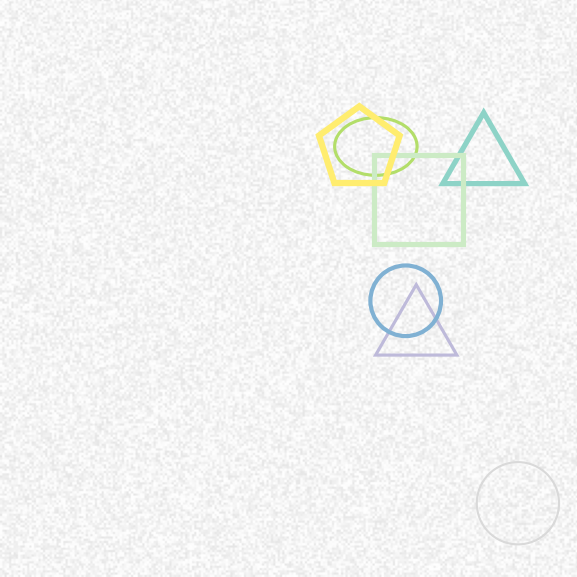[{"shape": "triangle", "thickness": 2.5, "radius": 0.41, "center": [0.838, 0.722]}, {"shape": "triangle", "thickness": 1.5, "radius": 0.41, "center": [0.721, 0.425]}, {"shape": "circle", "thickness": 2, "radius": 0.31, "center": [0.703, 0.478]}, {"shape": "oval", "thickness": 1.5, "radius": 0.36, "center": [0.651, 0.745]}, {"shape": "circle", "thickness": 1, "radius": 0.36, "center": [0.897, 0.128]}, {"shape": "square", "thickness": 2.5, "radius": 0.38, "center": [0.725, 0.654]}, {"shape": "pentagon", "thickness": 3, "radius": 0.37, "center": [0.622, 0.742]}]